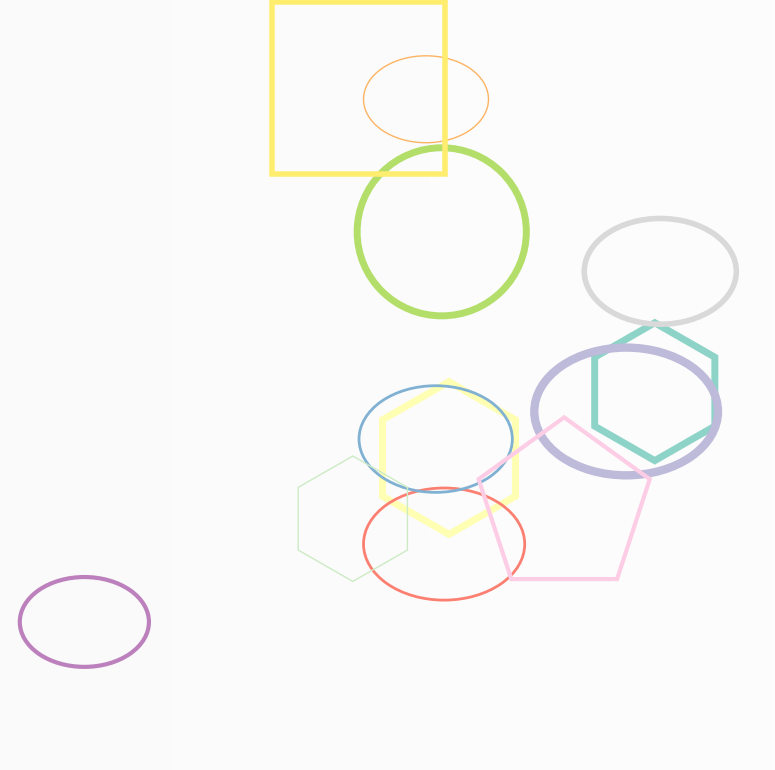[{"shape": "hexagon", "thickness": 2.5, "radius": 0.45, "center": [0.845, 0.491]}, {"shape": "hexagon", "thickness": 2.5, "radius": 0.5, "center": [0.579, 0.405]}, {"shape": "oval", "thickness": 3, "radius": 0.59, "center": [0.808, 0.466]}, {"shape": "oval", "thickness": 1, "radius": 0.52, "center": [0.573, 0.293]}, {"shape": "oval", "thickness": 1, "radius": 0.49, "center": [0.562, 0.43]}, {"shape": "oval", "thickness": 0.5, "radius": 0.4, "center": [0.55, 0.871]}, {"shape": "circle", "thickness": 2.5, "radius": 0.55, "center": [0.57, 0.699]}, {"shape": "pentagon", "thickness": 1.5, "radius": 0.58, "center": [0.728, 0.342]}, {"shape": "oval", "thickness": 2, "radius": 0.49, "center": [0.852, 0.648]}, {"shape": "oval", "thickness": 1.5, "radius": 0.42, "center": [0.109, 0.192]}, {"shape": "hexagon", "thickness": 0.5, "radius": 0.41, "center": [0.455, 0.326]}, {"shape": "square", "thickness": 2, "radius": 0.56, "center": [0.462, 0.886]}]